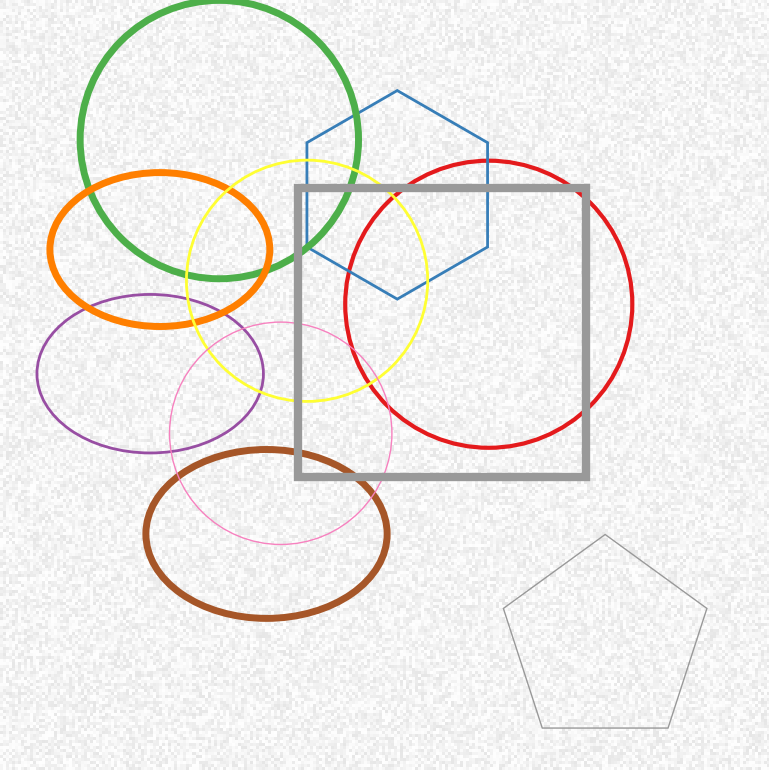[{"shape": "circle", "thickness": 1.5, "radius": 0.93, "center": [0.635, 0.605]}, {"shape": "hexagon", "thickness": 1, "radius": 0.68, "center": [0.516, 0.747]}, {"shape": "circle", "thickness": 2.5, "radius": 0.9, "center": [0.285, 0.819]}, {"shape": "oval", "thickness": 1, "radius": 0.74, "center": [0.195, 0.515]}, {"shape": "oval", "thickness": 2.5, "radius": 0.71, "center": [0.208, 0.676]}, {"shape": "circle", "thickness": 1, "radius": 0.78, "center": [0.399, 0.635]}, {"shape": "oval", "thickness": 2.5, "radius": 0.78, "center": [0.346, 0.307]}, {"shape": "circle", "thickness": 0.5, "radius": 0.72, "center": [0.365, 0.437]}, {"shape": "square", "thickness": 3, "radius": 0.94, "center": [0.574, 0.568]}, {"shape": "pentagon", "thickness": 0.5, "radius": 0.69, "center": [0.786, 0.167]}]